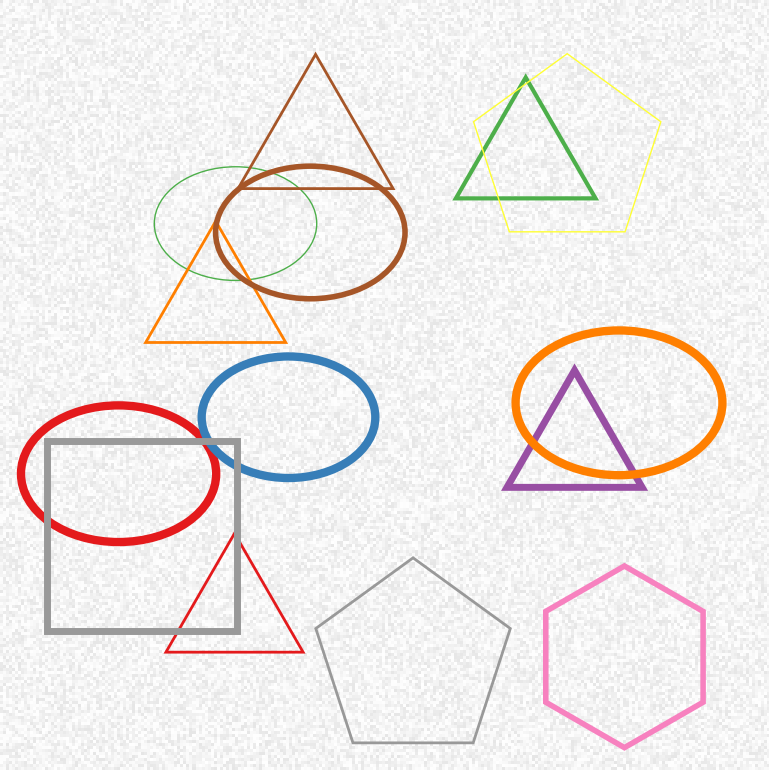[{"shape": "triangle", "thickness": 1, "radius": 0.51, "center": [0.305, 0.204]}, {"shape": "oval", "thickness": 3, "radius": 0.63, "center": [0.154, 0.385]}, {"shape": "oval", "thickness": 3, "radius": 0.56, "center": [0.375, 0.458]}, {"shape": "oval", "thickness": 0.5, "radius": 0.53, "center": [0.306, 0.71]}, {"shape": "triangle", "thickness": 1.5, "radius": 0.52, "center": [0.683, 0.795]}, {"shape": "triangle", "thickness": 2.5, "radius": 0.51, "center": [0.746, 0.418]}, {"shape": "triangle", "thickness": 1, "radius": 0.53, "center": [0.28, 0.608]}, {"shape": "oval", "thickness": 3, "radius": 0.67, "center": [0.804, 0.477]}, {"shape": "pentagon", "thickness": 0.5, "radius": 0.64, "center": [0.737, 0.802]}, {"shape": "oval", "thickness": 2, "radius": 0.62, "center": [0.403, 0.698]}, {"shape": "triangle", "thickness": 1, "radius": 0.58, "center": [0.41, 0.813]}, {"shape": "hexagon", "thickness": 2, "radius": 0.59, "center": [0.811, 0.147]}, {"shape": "pentagon", "thickness": 1, "radius": 0.66, "center": [0.536, 0.143]}, {"shape": "square", "thickness": 2.5, "radius": 0.62, "center": [0.184, 0.304]}]